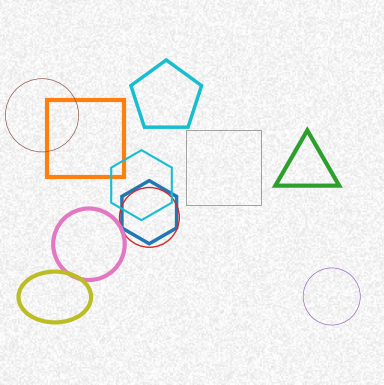[{"shape": "hexagon", "thickness": 2.5, "radius": 0.41, "center": [0.388, 0.449]}, {"shape": "square", "thickness": 3, "radius": 0.5, "center": [0.221, 0.641]}, {"shape": "triangle", "thickness": 3, "radius": 0.48, "center": [0.798, 0.566]}, {"shape": "circle", "thickness": 1, "radius": 0.39, "center": [0.388, 0.435]}, {"shape": "circle", "thickness": 0.5, "radius": 0.37, "center": [0.862, 0.23]}, {"shape": "circle", "thickness": 0.5, "radius": 0.48, "center": [0.109, 0.701]}, {"shape": "circle", "thickness": 3, "radius": 0.46, "center": [0.231, 0.366]}, {"shape": "square", "thickness": 0.5, "radius": 0.49, "center": [0.581, 0.565]}, {"shape": "oval", "thickness": 3, "radius": 0.47, "center": [0.142, 0.229]}, {"shape": "pentagon", "thickness": 2.5, "radius": 0.48, "center": [0.432, 0.748]}, {"shape": "hexagon", "thickness": 1.5, "radius": 0.45, "center": [0.368, 0.519]}]